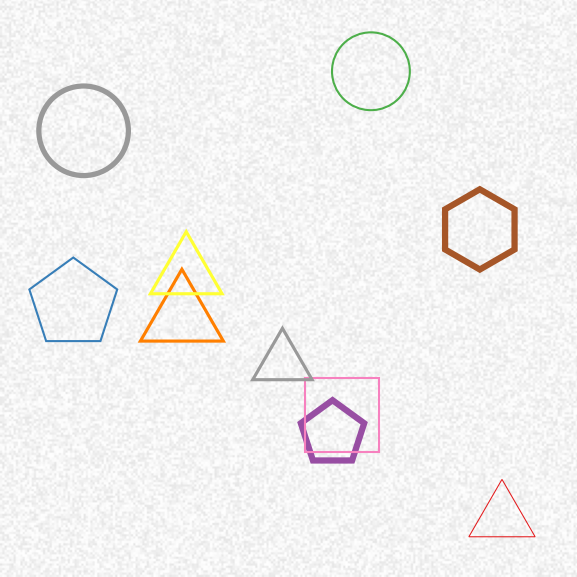[{"shape": "triangle", "thickness": 0.5, "radius": 0.33, "center": [0.869, 0.103]}, {"shape": "pentagon", "thickness": 1, "radius": 0.4, "center": [0.127, 0.473]}, {"shape": "circle", "thickness": 1, "radius": 0.34, "center": [0.642, 0.876]}, {"shape": "pentagon", "thickness": 3, "radius": 0.29, "center": [0.576, 0.248]}, {"shape": "triangle", "thickness": 1.5, "radius": 0.41, "center": [0.315, 0.45]}, {"shape": "triangle", "thickness": 1.5, "radius": 0.36, "center": [0.322, 0.526]}, {"shape": "hexagon", "thickness": 3, "radius": 0.35, "center": [0.831, 0.602]}, {"shape": "square", "thickness": 1, "radius": 0.32, "center": [0.592, 0.281]}, {"shape": "circle", "thickness": 2.5, "radius": 0.39, "center": [0.145, 0.773]}, {"shape": "triangle", "thickness": 1.5, "radius": 0.3, "center": [0.489, 0.371]}]